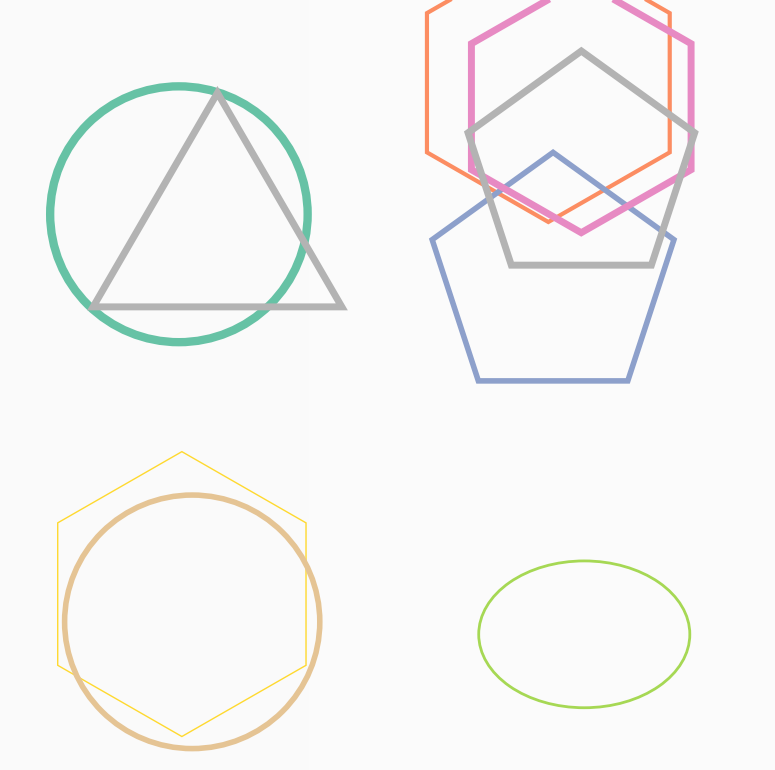[{"shape": "circle", "thickness": 3, "radius": 0.83, "center": [0.231, 0.722]}, {"shape": "hexagon", "thickness": 1.5, "radius": 0.9, "center": [0.708, 0.893]}, {"shape": "pentagon", "thickness": 2, "radius": 0.82, "center": [0.714, 0.638]}, {"shape": "hexagon", "thickness": 2.5, "radius": 0.82, "center": [0.75, 0.861]}, {"shape": "oval", "thickness": 1, "radius": 0.68, "center": [0.754, 0.176]}, {"shape": "hexagon", "thickness": 0.5, "radius": 0.92, "center": [0.235, 0.228]}, {"shape": "circle", "thickness": 2, "radius": 0.82, "center": [0.248, 0.192]}, {"shape": "pentagon", "thickness": 2.5, "radius": 0.77, "center": [0.75, 0.78]}, {"shape": "triangle", "thickness": 2.5, "radius": 0.93, "center": [0.281, 0.694]}]